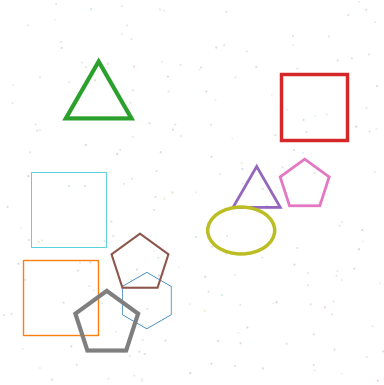[{"shape": "hexagon", "thickness": 0.5, "radius": 0.37, "center": [0.381, 0.219]}, {"shape": "square", "thickness": 1, "radius": 0.48, "center": [0.157, 0.227]}, {"shape": "triangle", "thickness": 3, "radius": 0.49, "center": [0.256, 0.742]}, {"shape": "square", "thickness": 2.5, "radius": 0.43, "center": [0.815, 0.722]}, {"shape": "triangle", "thickness": 2, "radius": 0.35, "center": [0.667, 0.497]}, {"shape": "pentagon", "thickness": 1.5, "radius": 0.39, "center": [0.364, 0.315]}, {"shape": "pentagon", "thickness": 2, "radius": 0.33, "center": [0.791, 0.52]}, {"shape": "pentagon", "thickness": 3, "radius": 0.43, "center": [0.277, 0.159]}, {"shape": "oval", "thickness": 2.5, "radius": 0.44, "center": [0.626, 0.401]}, {"shape": "square", "thickness": 0.5, "radius": 0.49, "center": [0.177, 0.455]}]